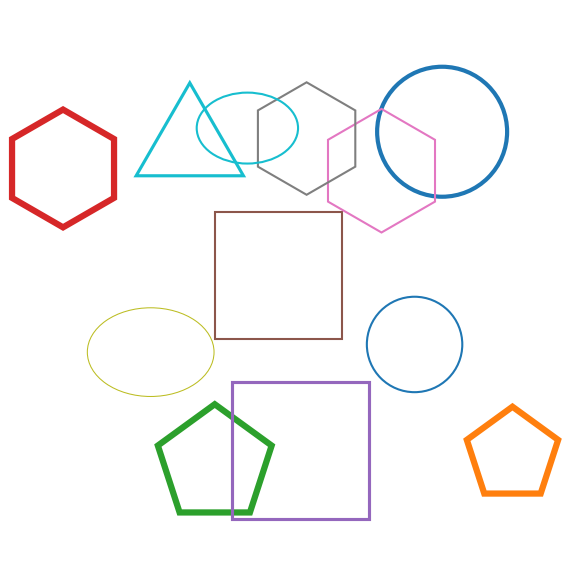[{"shape": "circle", "thickness": 2, "radius": 0.56, "center": [0.766, 0.771]}, {"shape": "circle", "thickness": 1, "radius": 0.41, "center": [0.718, 0.403]}, {"shape": "pentagon", "thickness": 3, "radius": 0.42, "center": [0.887, 0.212]}, {"shape": "pentagon", "thickness": 3, "radius": 0.52, "center": [0.372, 0.196]}, {"shape": "hexagon", "thickness": 3, "radius": 0.51, "center": [0.109, 0.707]}, {"shape": "square", "thickness": 1.5, "radius": 0.59, "center": [0.52, 0.219]}, {"shape": "square", "thickness": 1, "radius": 0.55, "center": [0.483, 0.522]}, {"shape": "hexagon", "thickness": 1, "radius": 0.53, "center": [0.661, 0.704]}, {"shape": "hexagon", "thickness": 1, "radius": 0.49, "center": [0.531, 0.759]}, {"shape": "oval", "thickness": 0.5, "radius": 0.55, "center": [0.261, 0.389]}, {"shape": "triangle", "thickness": 1.5, "radius": 0.54, "center": [0.329, 0.748]}, {"shape": "oval", "thickness": 1, "radius": 0.44, "center": [0.428, 0.777]}]